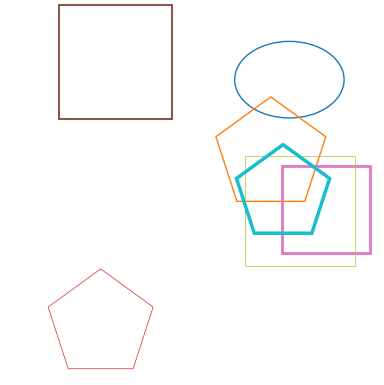[{"shape": "oval", "thickness": 1, "radius": 0.71, "center": [0.752, 0.793]}, {"shape": "pentagon", "thickness": 1, "radius": 0.75, "center": [0.703, 0.598]}, {"shape": "pentagon", "thickness": 0.5, "radius": 0.72, "center": [0.261, 0.158]}, {"shape": "square", "thickness": 1.5, "radius": 0.74, "center": [0.3, 0.839]}, {"shape": "square", "thickness": 2, "radius": 0.57, "center": [0.846, 0.456]}, {"shape": "square", "thickness": 0.5, "radius": 0.71, "center": [0.779, 0.451]}, {"shape": "pentagon", "thickness": 2.5, "radius": 0.64, "center": [0.735, 0.497]}]